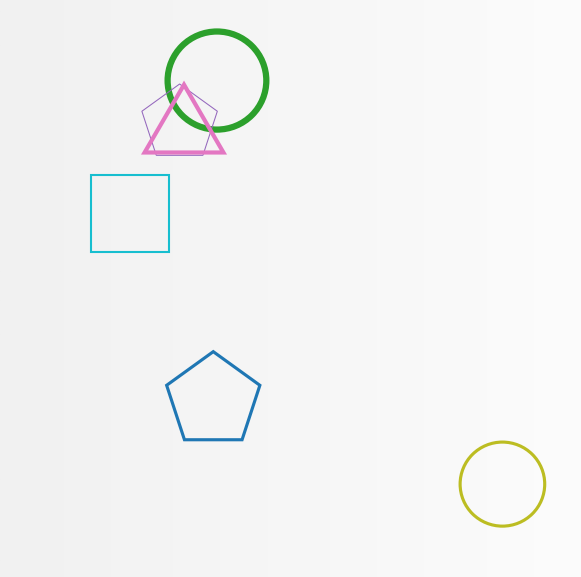[{"shape": "pentagon", "thickness": 1.5, "radius": 0.42, "center": [0.367, 0.306]}, {"shape": "circle", "thickness": 3, "radius": 0.42, "center": [0.373, 0.86]}, {"shape": "pentagon", "thickness": 0.5, "radius": 0.34, "center": [0.309, 0.785]}, {"shape": "triangle", "thickness": 2, "radius": 0.39, "center": [0.317, 0.774]}, {"shape": "circle", "thickness": 1.5, "radius": 0.36, "center": [0.864, 0.161]}, {"shape": "square", "thickness": 1, "radius": 0.34, "center": [0.224, 0.629]}]